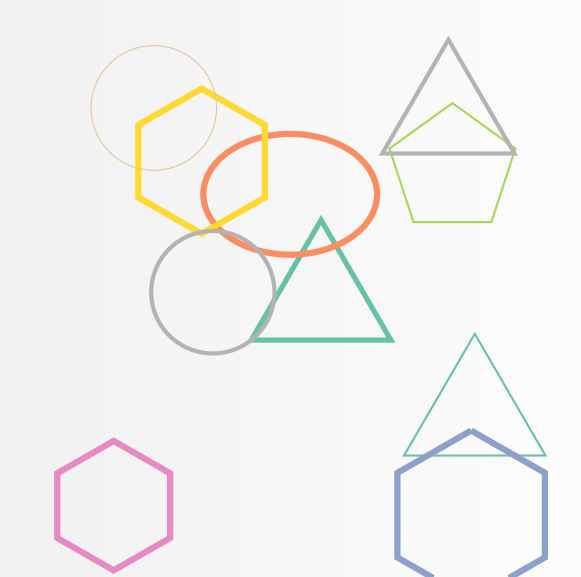[{"shape": "triangle", "thickness": 1, "radius": 0.7, "center": [0.817, 0.281]}, {"shape": "triangle", "thickness": 2.5, "radius": 0.69, "center": [0.552, 0.48]}, {"shape": "oval", "thickness": 3, "radius": 0.75, "center": [0.499, 0.663]}, {"shape": "hexagon", "thickness": 3, "radius": 0.73, "center": [0.811, 0.107]}, {"shape": "hexagon", "thickness": 3, "radius": 0.56, "center": [0.196, 0.124]}, {"shape": "pentagon", "thickness": 1, "radius": 0.57, "center": [0.778, 0.707]}, {"shape": "hexagon", "thickness": 3, "radius": 0.63, "center": [0.347, 0.72]}, {"shape": "circle", "thickness": 0.5, "radius": 0.54, "center": [0.265, 0.812]}, {"shape": "circle", "thickness": 2, "radius": 0.53, "center": [0.366, 0.493]}, {"shape": "triangle", "thickness": 2, "radius": 0.66, "center": [0.771, 0.799]}]